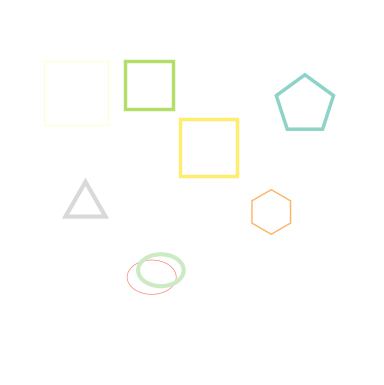[{"shape": "pentagon", "thickness": 2.5, "radius": 0.39, "center": [0.792, 0.728]}, {"shape": "square", "thickness": 0.5, "radius": 0.42, "center": [0.198, 0.758]}, {"shape": "oval", "thickness": 0.5, "radius": 0.32, "center": [0.394, 0.28]}, {"shape": "hexagon", "thickness": 1, "radius": 0.29, "center": [0.705, 0.449]}, {"shape": "square", "thickness": 2.5, "radius": 0.31, "center": [0.387, 0.78]}, {"shape": "triangle", "thickness": 3, "radius": 0.3, "center": [0.222, 0.468]}, {"shape": "oval", "thickness": 3, "radius": 0.3, "center": [0.418, 0.298]}, {"shape": "square", "thickness": 2.5, "radius": 0.37, "center": [0.542, 0.617]}]